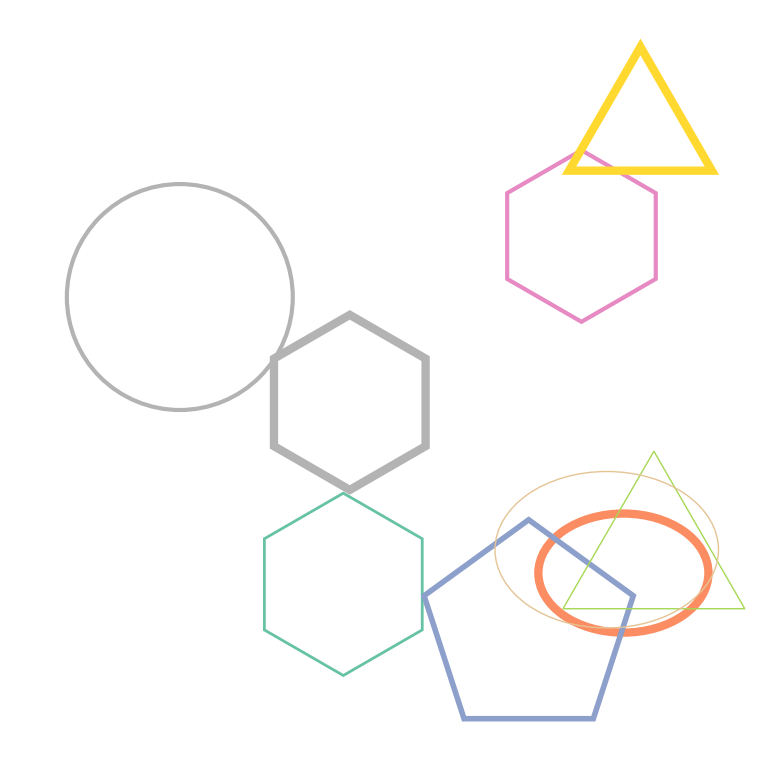[{"shape": "hexagon", "thickness": 1, "radius": 0.59, "center": [0.446, 0.241]}, {"shape": "oval", "thickness": 3, "radius": 0.55, "center": [0.81, 0.256]}, {"shape": "pentagon", "thickness": 2, "radius": 0.71, "center": [0.687, 0.182]}, {"shape": "hexagon", "thickness": 1.5, "radius": 0.56, "center": [0.755, 0.693]}, {"shape": "triangle", "thickness": 0.5, "radius": 0.68, "center": [0.849, 0.278]}, {"shape": "triangle", "thickness": 3, "radius": 0.54, "center": [0.832, 0.832]}, {"shape": "oval", "thickness": 0.5, "radius": 0.73, "center": [0.788, 0.286]}, {"shape": "hexagon", "thickness": 3, "radius": 0.57, "center": [0.454, 0.477]}, {"shape": "circle", "thickness": 1.5, "radius": 0.73, "center": [0.234, 0.614]}]